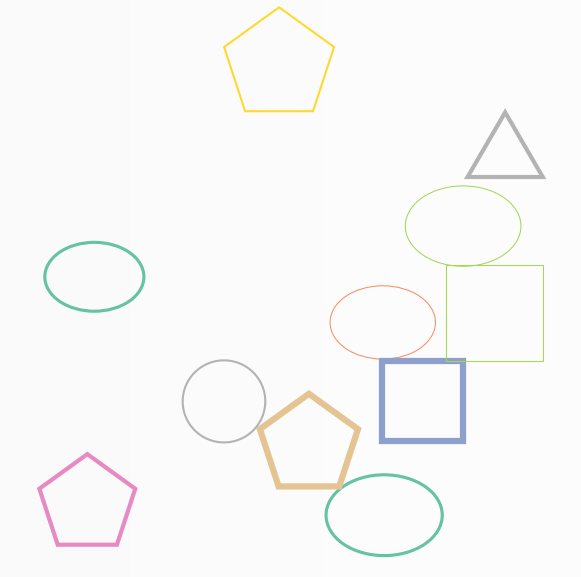[{"shape": "oval", "thickness": 1.5, "radius": 0.5, "center": [0.661, 0.107]}, {"shape": "oval", "thickness": 1.5, "radius": 0.43, "center": [0.162, 0.52]}, {"shape": "oval", "thickness": 0.5, "radius": 0.45, "center": [0.659, 0.441]}, {"shape": "square", "thickness": 3, "radius": 0.35, "center": [0.727, 0.304]}, {"shape": "pentagon", "thickness": 2, "radius": 0.43, "center": [0.15, 0.126]}, {"shape": "oval", "thickness": 0.5, "radius": 0.5, "center": [0.797, 0.608]}, {"shape": "square", "thickness": 0.5, "radius": 0.41, "center": [0.851, 0.457]}, {"shape": "pentagon", "thickness": 1, "radius": 0.5, "center": [0.48, 0.887]}, {"shape": "pentagon", "thickness": 3, "radius": 0.44, "center": [0.531, 0.229]}, {"shape": "triangle", "thickness": 2, "radius": 0.37, "center": [0.869, 0.73]}, {"shape": "circle", "thickness": 1, "radius": 0.36, "center": [0.385, 0.304]}]